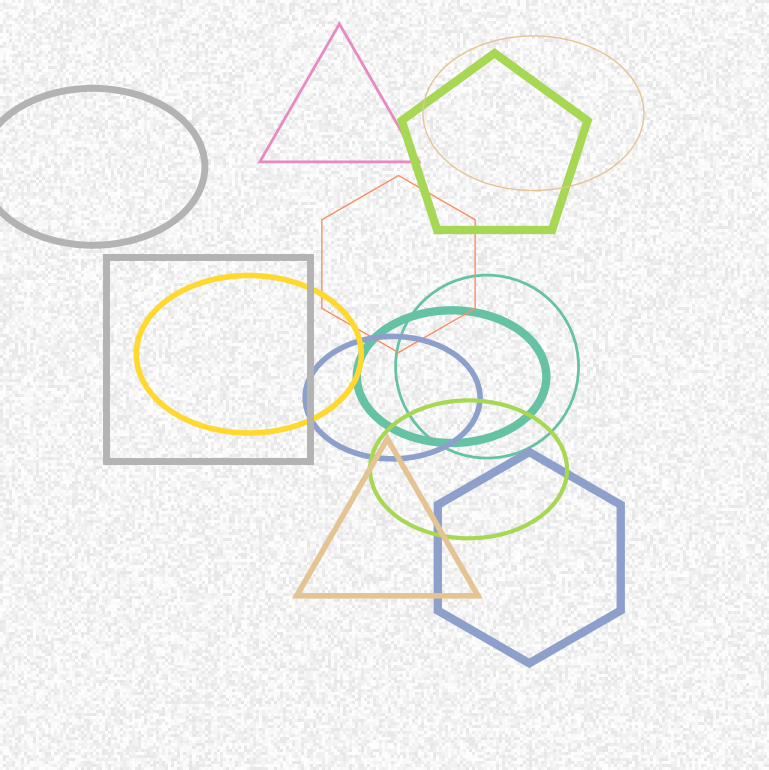[{"shape": "oval", "thickness": 3, "radius": 0.62, "center": [0.587, 0.511]}, {"shape": "circle", "thickness": 1, "radius": 0.59, "center": [0.633, 0.524]}, {"shape": "hexagon", "thickness": 0.5, "radius": 0.57, "center": [0.518, 0.657]}, {"shape": "oval", "thickness": 2, "radius": 0.57, "center": [0.51, 0.484]}, {"shape": "hexagon", "thickness": 3, "radius": 0.69, "center": [0.687, 0.276]}, {"shape": "triangle", "thickness": 1, "radius": 0.6, "center": [0.441, 0.849]}, {"shape": "oval", "thickness": 1.5, "radius": 0.64, "center": [0.609, 0.39]}, {"shape": "pentagon", "thickness": 3, "radius": 0.63, "center": [0.642, 0.804]}, {"shape": "oval", "thickness": 2, "radius": 0.73, "center": [0.323, 0.54]}, {"shape": "triangle", "thickness": 2, "radius": 0.68, "center": [0.503, 0.294]}, {"shape": "oval", "thickness": 0.5, "radius": 0.72, "center": [0.693, 0.853]}, {"shape": "oval", "thickness": 2.5, "radius": 0.73, "center": [0.121, 0.783]}, {"shape": "square", "thickness": 2.5, "radius": 0.66, "center": [0.27, 0.534]}]